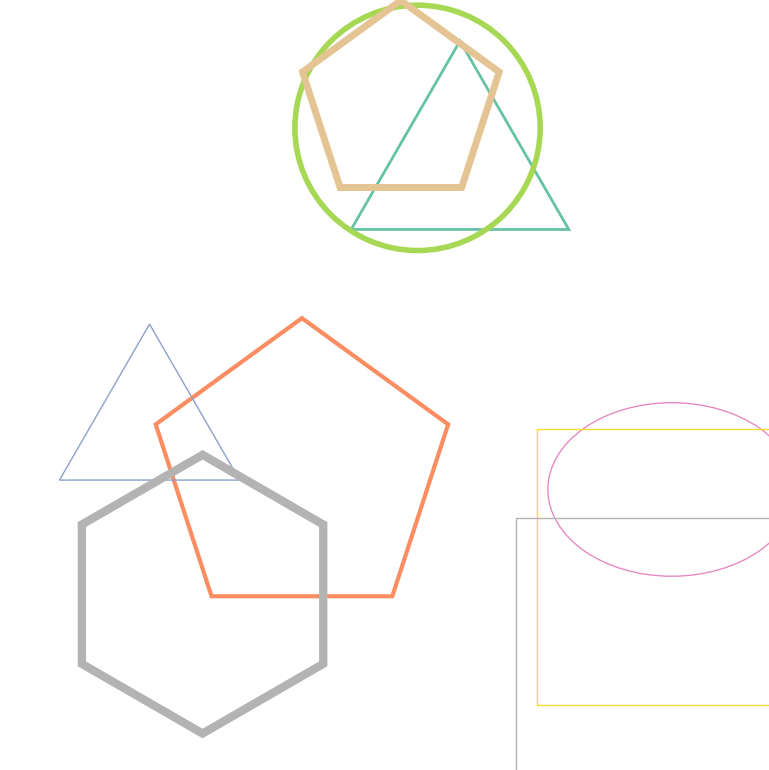[{"shape": "triangle", "thickness": 1, "radius": 0.82, "center": [0.597, 0.784]}, {"shape": "pentagon", "thickness": 1.5, "radius": 1.0, "center": [0.392, 0.387]}, {"shape": "triangle", "thickness": 0.5, "radius": 0.68, "center": [0.194, 0.444]}, {"shape": "oval", "thickness": 0.5, "radius": 0.8, "center": [0.872, 0.364]}, {"shape": "circle", "thickness": 2, "radius": 0.8, "center": [0.542, 0.834]}, {"shape": "square", "thickness": 0.5, "radius": 0.9, "center": [0.877, 0.263]}, {"shape": "pentagon", "thickness": 2.5, "radius": 0.67, "center": [0.521, 0.865]}, {"shape": "hexagon", "thickness": 3, "radius": 0.9, "center": [0.263, 0.228]}, {"shape": "square", "thickness": 0.5, "radius": 0.9, "center": [0.85, 0.147]}]